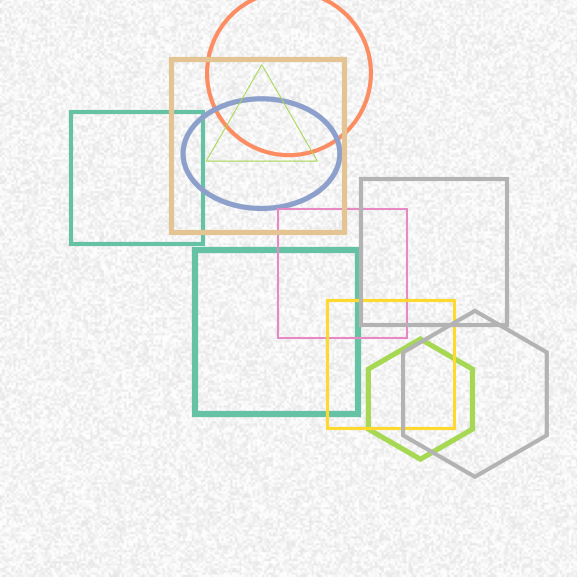[{"shape": "square", "thickness": 3, "radius": 0.71, "center": [0.479, 0.424]}, {"shape": "square", "thickness": 2, "radius": 0.57, "center": [0.237, 0.691]}, {"shape": "circle", "thickness": 2, "radius": 0.71, "center": [0.5, 0.872]}, {"shape": "oval", "thickness": 2.5, "radius": 0.68, "center": [0.453, 0.733]}, {"shape": "square", "thickness": 1, "radius": 0.56, "center": [0.594, 0.526]}, {"shape": "triangle", "thickness": 0.5, "radius": 0.56, "center": [0.453, 0.776]}, {"shape": "hexagon", "thickness": 2.5, "radius": 0.52, "center": [0.728, 0.308]}, {"shape": "square", "thickness": 1.5, "radius": 0.55, "center": [0.676, 0.369]}, {"shape": "square", "thickness": 2.5, "radius": 0.75, "center": [0.445, 0.747]}, {"shape": "square", "thickness": 2, "radius": 0.63, "center": [0.752, 0.563]}, {"shape": "hexagon", "thickness": 2, "radius": 0.72, "center": [0.822, 0.317]}]